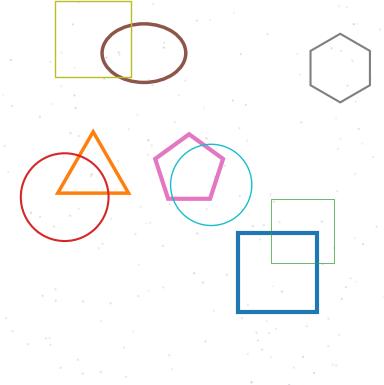[{"shape": "square", "thickness": 3, "radius": 0.52, "center": [0.721, 0.293]}, {"shape": "triangle", "thickness": 2.5, "radius": 0.53, "center": [0.242, 0.551]}, {"shape": "square", "thickness": 0.5, "radius": 0.41, "center": [0.786, 0.4]}, {"shape": "circle", "thickness": 1.5, "radius": 0.57, "center": [0.168, 0.488]}, {"shape": "oval", "thickness": 2.5, "radius": 0.54, "center": [0.374, 0.862]}, {"shape": "pentagon", "thickness": 3, "radius": 0.46, "center": [0.491, 0.559]}, {"shape": "hexagon", "thickness": 1.5, "radius": 0.45, "center": [0.884, 0.823]}, {"shape": "square", "thickness": 1, "radius": 0.5, "center": [0.241, 0.899]}, {"shape": "circle", "thickness": 1, "radius": 0.53, "center": [0.549, 0.52]}]